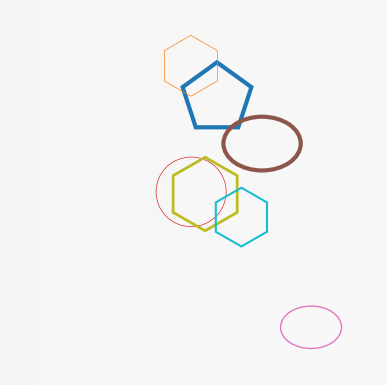[{"shape": "pentagon", "thickness": 3, "radius": 0.47, "center": [0.56, 0.745]}, {"shape": "hexagon", "thickness": 0.5, "radius": 0.4, "center": [0.492, 0.829]}, {"shape": "circle", "thickness": 0.5, "radius": 0.45, "center": [0.493, 0.502]}, {"shape": "oval", "thickness": 3, "radius": 0.5, "center": [0.676, 0.627]}, {"shape": "oval", "thickness": 1, "radius": 0.39, "center": [0.803, 0.15]}, {"shape": "hexagon", "thickness": 2, "radius": 0.48, "center": [0.529, 0.496]}, {"shape": "hexagon", "thickness": 1.5, "radius": 0.38, "center": [0.623, 0.436]}]